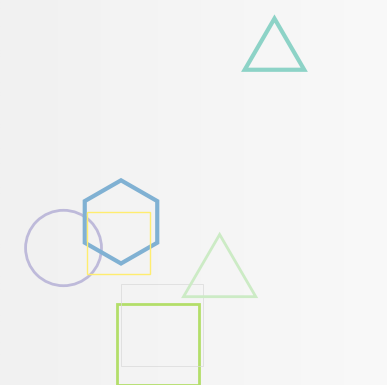[{"shape": "triangle", "thickness": 3, "radius": 0.44, "center": [0.708, 0.863]}, {"shape": "circle", "thickness": 2, "radius": 0.49, "center": [0.164, 0.356]}, {"shape": "hexagon", "thickness": 3, "radius": 0.54, "center": [0.312, 0.424]}, {"shape": "square", "thickness": 2, "radius": 0.53, "center": [0.409, 0.105]}, {"shape": "square", "thickness": 0.5, "radius": 0.53, "center": [0.418, 0.156]}, {"shape": "triangle", "thickness": 2, "radius": 0.54, "center": [0.567, 0.283]}, {"shape": "square", "thickness": 1, "radius": 0.41, "center": [0.306, 0.368]}]